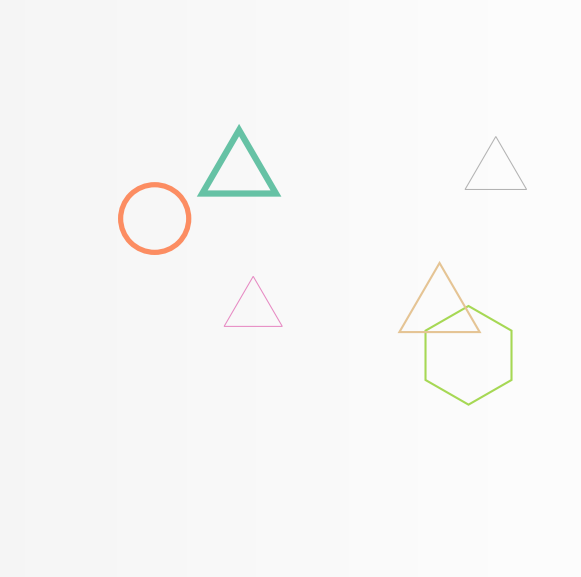[{"shape": "triangle", "thickness": 3, "radius": 0.37, "center": [0.411, 0.701]}, {"shape": "circle", "thickness": 2.5, "radius": 0.29, "center": [0.266, 0.621]}, {"shape": "triangle", "thickness": 0.5, "radius": 0.29, "center": [0.436, 0.463]}, {"shape": "hexagon", "thickness": 1, "radius": 0.43, "center": [0.806, 0.384]}, {"shape": "triangle", "thickness": 1, "radius": 0.4, "center": [0.756, 0.464]}, {"shape": "triangle", "thickness": 0.5, "radius": 0.31, "center": [0.853, 0.702]}]